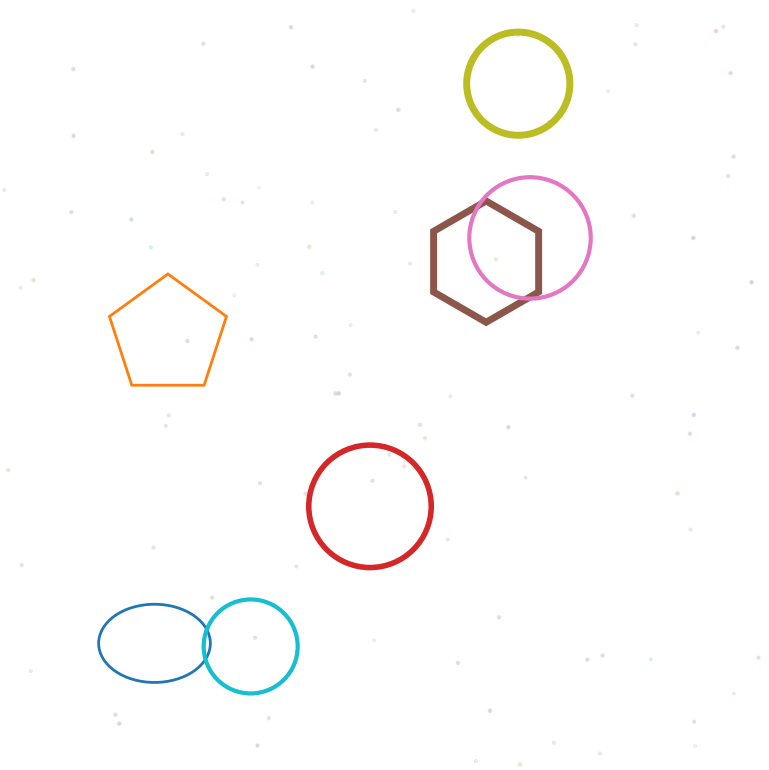[{"shape": "oval", "thickness": 1, "radius": 0.36, "center": [0.201, 0.164]}, {"shape": "pentagon", "thickness": 1, "radius": 0.4, "center": [0.218, 0.564]}, {"shape": "circle", "thickness": 2, "radius": 0.4, "center": [0.481, 0.342]}, {"shape": "hexagon", "thickness": 2.5, "radius": 0.39, "center": [0.631, 0.66]}, {"shape": "circle", "thickness": 1.5, "radius": 0.39, "center": [0.688, 0.691]}, {"shape": "circle", "thickness": 2.5, "radius": 0.34, "center": [0.673, 0.891]}, {"shape": "circle", "thickness": 1.5, "radius": 0.31, "center": [0.326, 0.16]}]